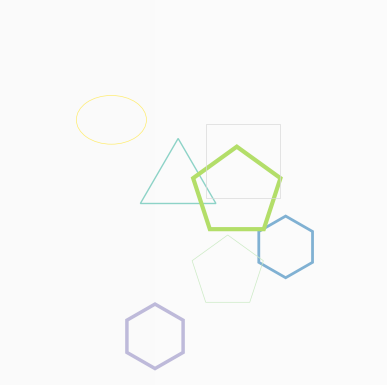[{"shape": "triangle", "thickness": 1, "radius": 0.56, "center": [0.46, 0.528]}, {"shape": "hexagon", "thickness": 2.5, "radius": 0.42, "center": [0.4, 0.126]}, {"shape": "hexagon", "thickness": 2, "radius": 0.4, "center": [0.737, 0.359]}, {"shape": "pentagon", "thickness": 3, "radius": 0.59, "center": [0.611, 0.501]}, {"shape": "square", "thickness": 0.5, "radius": 0.48, "center": [0.627, 0.583]}, {"shape": "pentagon", "thickness": 0.5, "radius": 0.48, "center": [0.588, 0.293]}, {"shape": "oval", "thickness": 0.5, "radius": 0.45, "center": [0.287, 0.689]}]